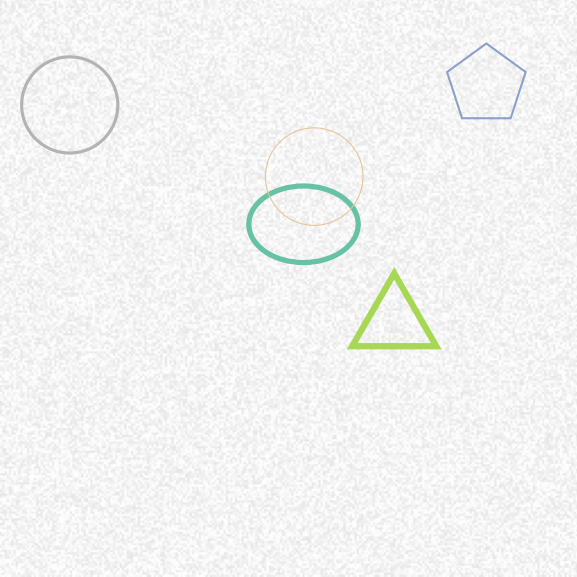[{"shape": "oval", "thickness": 2.5, "radius": 0.47, "center": [0.526, 0.611]}, {"shape": "pentagon", "thickness": 1, "radius": 0.36, "center": [0.842, 0.852]}, {"shape": "triangle", "thickness": 3, "radius": 0.42, "center": [0.683, 0.442]}, {"shape": "circle", "thickness": 0.5, "radius": 0.42, "center": [0.544, 0.693]}, {"shape": "circle", "thickness": 1.5, "radius": 0.42, "center": [0.121, 0.817]}]